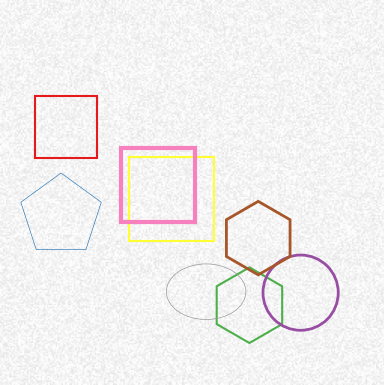[{"shape": "square", "thickness": 1.5, "radius": 0.4, "center": [0.171, 0.671]}, {"shape": "pentagon", "thickness": 0.5, "radius": 0.55, "center": [0.159, 0.441]}, {"shape": "hexagon", "thickness": 1.5, "radius": 0.49, "center": [0.648, 0.207]}, {"shape": "circle", "thickness": 2, "radius": 0.49, "center": [0.781, 0.24]}, {"shape": "square", "thickness": 1.5, "radius": 0.55, "center": [0.445, 0.483]}, {"shape": "hexagon", "thickness": 2, "radius": 0.48, "center": [0.671, 0.382]}, {"shape": "square", "thickness": 3, "radius": 0.49, "center": [0.41, 0.519]}, {"shape": "oval", "thickness": 0.5, "radius": 0.52, "center": [0.535, 0.242]}]